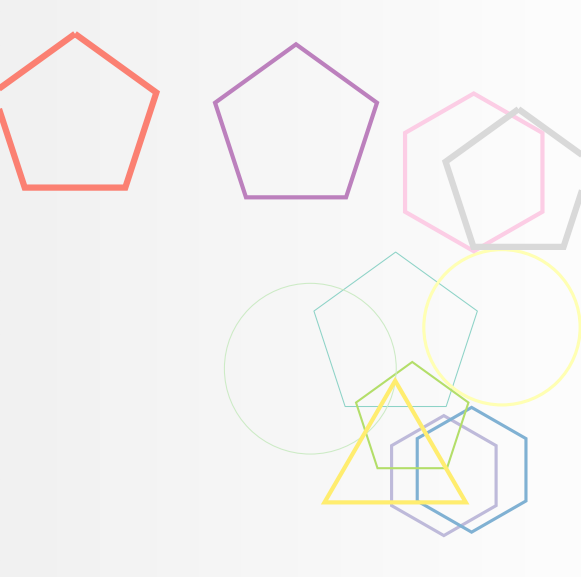[{"shape": "pentagon", "thickness": 0.5, "radius": 0.74, "center": [0.681, 0.415]}, {"shape": "circle", "thickness": 1.5, "radius": 0.67, "center": [0.864, 0.432]}, {"shape": "hexagon", "thickness": 1.5, "radius": 0.52, "center": [0.764, 0.176]}, {"shape": "pentagon", "thickness": 3, "radius": 0.74, "center": [0.129, 0.793]}, {"shape": "hexagon", "thickness": 1.5, "radius": 0.54, "center": [0.811, 0.186]}, {"shape": "pentagon", "thickness": 1, "radius": 0.51, "center": [0.709, 0.271]}, {"shape": "hexagon", "thickness": 2, "radius": 0.68, "center": [0.815, 0.701]}, {"shape": "pentagon", "thickness": 3, "radius": 0.66, "center": [0.892, 0.678]}, {"shape": "pentagon", "thickness": 2, "radius": 0.73, "center": [0.509, 0.776]}, {"shape": "circle", "thickness": 0.5, "radius": 0.74, "center": [0.534, 0.361]}, {"shape": "triangle", "thickness": 2, "radius": 0.7, "center": [0.68, 0.199]}]